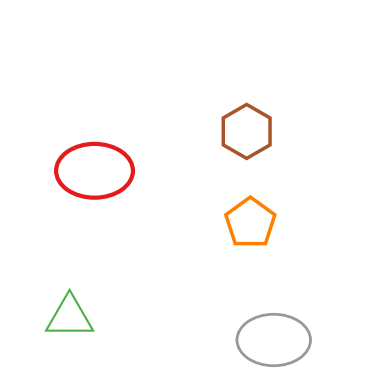[{"shape": "oval", "thickness": 3, "radius": 0.5, "center": [0.246, 0.556]}, {"shape": "triangle", "thickness": 1.5, "radius": 0.35, "center": [0.181, 0.176]}, {"shape": "pentagon", "thickness": 2.5, "radius": 0.33, "center": [0.65, 0.421]}, {"shape": "hexagon", "thickness": 2.5, "radius": 0.35, "center": [0.641, 0.659]}, {"shape": "oval", "thickness": 2, "radius": 0.48, "center": [0.711, 0.117]}]